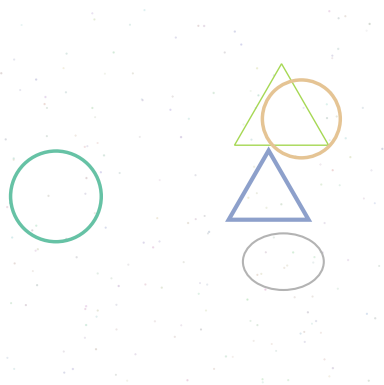[{"shape": "circle", "thickness": 2.5, "radius": 0.59, "center": [0.145, 0.49]}, {"shape": "triangle", "thickness": 3, "radius": 0.6, "center": [0.698, 0.489]}, {"shape": "triangle", "thickness": 1, "radius": 0.71, "center": [0.731, 0.693]}, {"shape": "circle", "thickness": 2.5, "radius": 0.51, "center": [0.783, 0.691]}, {"shape": "oval", "thickness": 1.5, "radius": 0.53, "center": [0.736, 0.32]}]